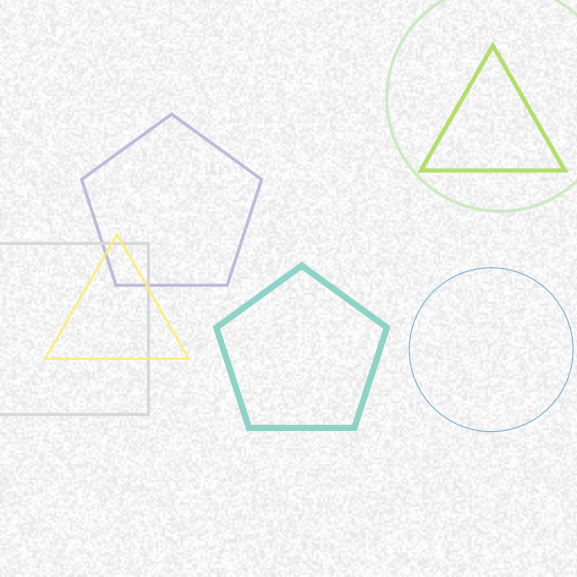[{"shape": "pentagon", "thickness": 3, "radius": 0.78, "center": [0.522, 0.384]}, {"shape": "pentagon", "thickness": 1.5, "radius": 0.82, "center": [0.297, 0.638]}, {"shape": "circle", "thickness": 0.5, "radius": 0.71, "center": [0.85, 0.394]}, {"shape": "triangle", "thickness": 2, "radius": 0.72, "center": [0.853, 0.776]}, {"shape": "square", "thickness": 1.5, "radius": 0.74, "center": [0.108, 0.43]}, {"shape": "circle", "thickness": 1.5, "radius": 0.98, "center": [0.866, 0.829]}, {"shape": "triangle", "thickness": 1, "radius": 0.72, "center": [0.203, 0.45]}]